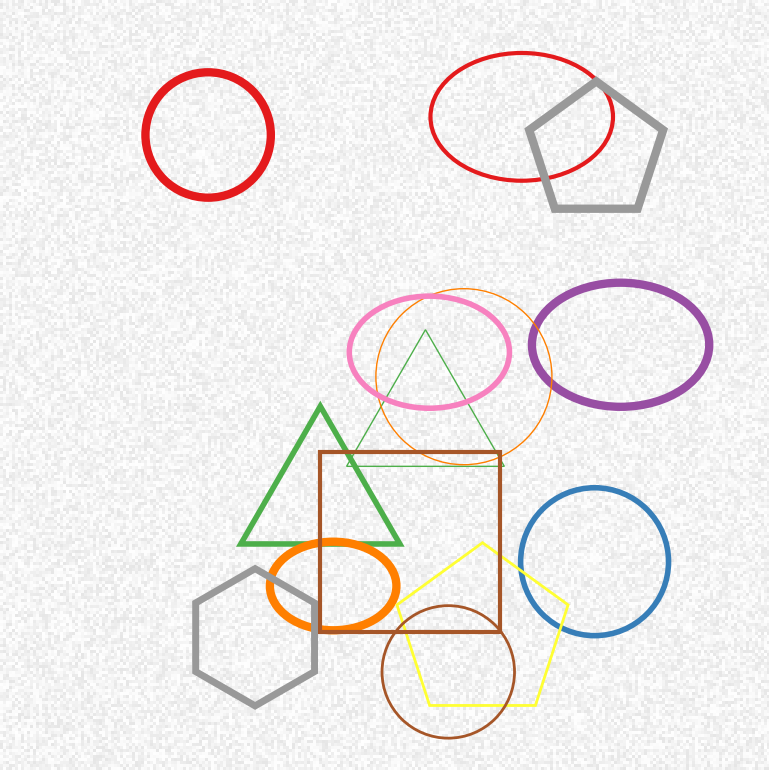[{"shape": "circle", "thickness": 3, "radius": 0.41, "center": [0.27, 0.825]}, {"shape": "oval", "thickness": 1.5, "radius": 0.59, "center": [0.678, 0.848]}, {"shape": "circle", "thickness": 2, "radius": 0.48, "center": [0.772, 0.271]}, {"shape": "triangle", "thickness": 0.5, "radius": 0.59, "center": [0.553, 0.454]}, {"shape": "triangle", "thickness": 2, "radius": 0.6, "center": [0.416, 0.353]}, {"shape": "oval", "thickness": 3, "radius": 0.58, "center": [0.806, 0.552]}, {"shape": "circle", "thickness": 0.5, "radius": 0.57, "center": [0.602, 0.511]}, {"shape": "oval", "thickness": 3, "radius": 0.41, "center": [0.433, 0.239]}, {"shape": "pentagon", "thickness": 1, "radius": 0.58, "center": [0.627, 0.178]}, {"shape": "square", "thickness": 1.5, "radius": 0.58, "center": [0.532, 0.296]}, {"shape": "circle", "thickness": 1, "radius": 0.43, "center": [0.582, 0.127]}, {"shape": "oval", "thickness": 2, "radius": 0.52, "center": [0.558, 0.543]}, {"shape": "pentagon", "thickness": 3, "radius": 0.46, "center": [0.774, 0.803]}, {"shape": "hexagon", "thickness": 2.5, "radius": 0.45, "center": [0.331, 0.172]}]